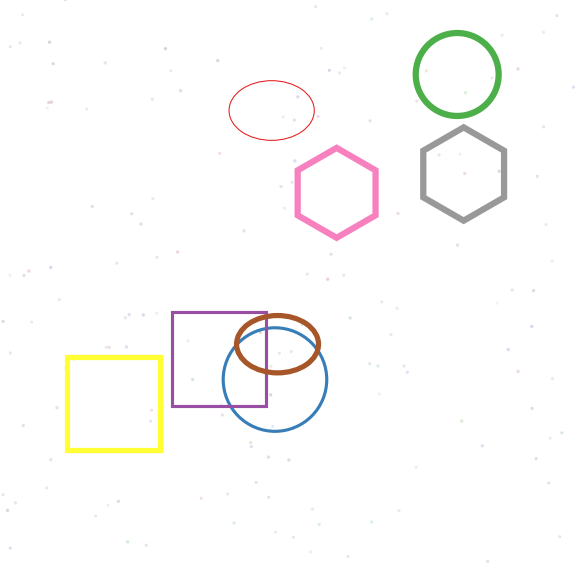[{"shape": "oval", "thickness": 0.5, "radius": 0.37, "center": [0.47, 0.808]}, {"shape": "circle", "thickness": 1.5, "radius": 0.45, "center": [0.476, 0.342]}, {"shape": "circle", "thickness": 3, "radius": 0.36, "center": [0.792, 0.87]}, {"shape": "square", "thickness": 1.5, "radius": 0.41, "center": [0.379, 0.377]}, {"shape": "square", "thickness": 2.5, "radius": 0.4, "center": [0.196, 0.3]}, {"shape": "oval", "thickness": 2.5, "radius": 0.35, "center": [0.481, 0.403]}, {"shape": "hexagon", "thickness": 3, "radius": 0.39, "center": [0.583, 0.665]}, {"shape": "hexagon", "thickness": 3, "radius": 0.4, "center": [0.803, 0.698]}]